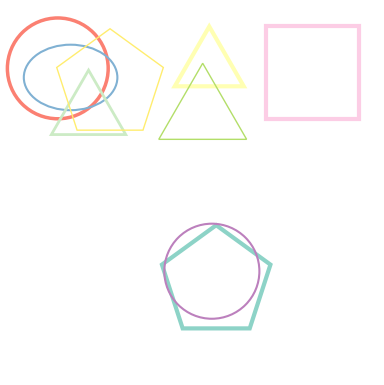[{"shape": "pentagon", "thickness": 3, "radius": 0.74, "center": [0.562, 0.267]}, {"shape": "triangle", "thickness": 3, "radius": 0.52, "center": [0.544, 0.828]}, {"shape": "circle", "thickness": 2.5, "radius": 0.65, "center": [0.15, 0.822]}, {"shape": "oval", "thickness": 1.5, "radius": 0.61, "center": [0.183, 0.799]}, {"shape": "triangle", "thickness": 1, "radius": 0.66, "center": [0.526, 0.704]}, {"shape": "square", "thickness": 3, "radius": 0.6, "center": [0.812, 0.812]}, {"shape": "circle", "thickness": 1.5, "radius": 0.62, "center": [0.55, 0.296]}, {"shape": "triangle", "thickness": 2, "radius": 0.56, "center": [0.23, 0.706]}, {"shape": "pentagon", "thickness": 1, "radius": 0.73, "center": [0.286, 0.78]}]